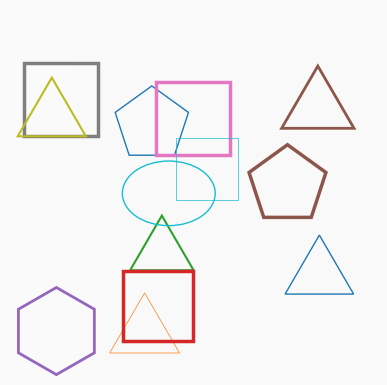[{"shape": "pentagon", "thickness": 1, "radius": 0.5, "center": [0.392, 0.677]}, {"shape": "triangle", "thickness": 1, "radius": 0.51, "center": [0.824, 0.287]}, {"shape": "triangle", "thickness": 0.5, "radius": 0.52, "center": [0.373, 0.135]}, {"shape": "triangle", "thickness": 1.5, "radius": 0.47, "center": [0.418, 0.345]}, {"shape": "square", "thickness": 2.5, "radius": 0.45, "center": [0.408, 0.205]}, {"shape": "hexagon", "thickness": 2, "radius": 0.57, "center": [0.146, 0.14]}, {"shape": "pentagon", "thickness": 2.5, "radius": 0.52, "center": [0.742, 0.52]}, {"shape": "triangle", "thickness": 2, "radius": 0.54, "center": [0.82, 0.721]}, {"shape": "square", "thickness": 2.5, "radius": 0.48, "center": [0.497, 0.692]}, {"shape": "square", "thickness": 2.5, "radius": 0.48, "center": [0.158, 0.741]}, {"shape": "triangle", "thickness": 1.5, "radius": 0.51, "center": [0.134, 0.697]}, {"shape": "square", "thickness": 0.5, "radius": 0.4, "center": [0.533, 0.561]}, {"shape": "oval", "thickness": 1, "radius": 0.6, "center": [0.436, 0.498]}]